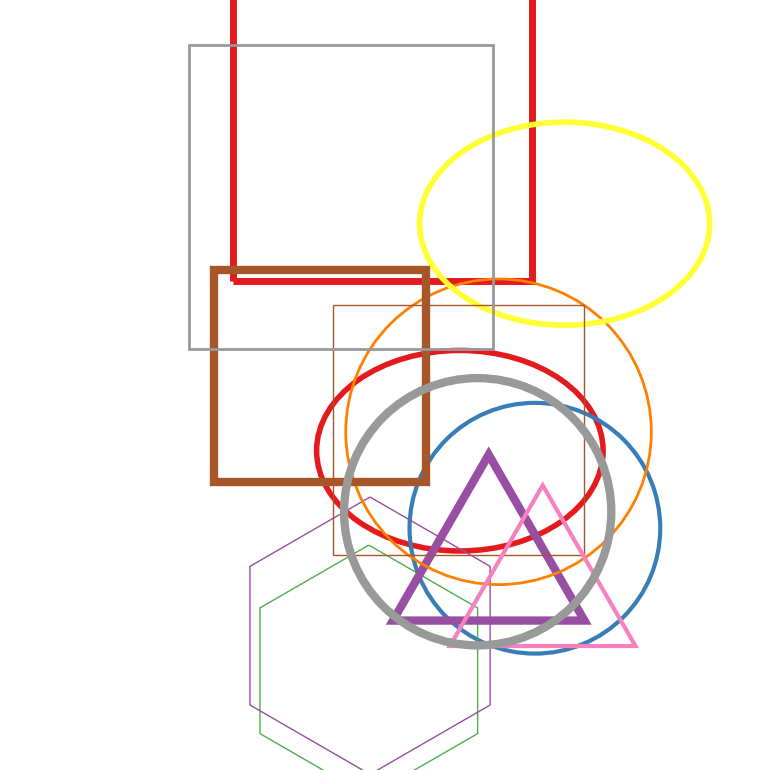[{"shape": "oval", "thickness": 2, "radius": 0.93, "center": [0.597, 0.415]}, {"shape": "square", "thickness": 2.5, "radius": 0.97, "center": [0.497, 0.828]}, {"shape": "circle", "thickness": 1.5, "radius": 0.81, "center": [0.695, 0.314]}, {"shape": "hexagon", "thickness": 0.5, "radius": 0.82, "center": [0.479, 0.129]}, {"shape": "triangle", "thickness": 3, "radius": 0.72, "center": [0.635, 0.266]}, {"shape": "hexagon", "thickness": 0.5, "radius": 0.9, "center": [0.481, 0.174]}, {"shape": "circle", "thickness": 1, "radius": 0.99, "center": [0.647, 0.439]}, {"shape": "oval", "thickness": 2, "radius": 0.94, "center": [0.733, 0.71]}, {"shape": "square", "thickness": 3, "radius": 0.69, "center": [0.416, 0.512]}, {"shape": "square", "thickness": 0.5, "radius": 0.81, "center": [0.595, 0.442]}, {"shape": "triangle", "thickness": 1.5, "radius": 0.7, "center": [0.705, 0.231]}, {"shape": "circle", "thickness": 3, "radius": 0.87, "center": [0.62, 0.335]}, {"shape": "square", "thickness": 1, "radius": 0.99, "center": [0.443, 0.744]}]